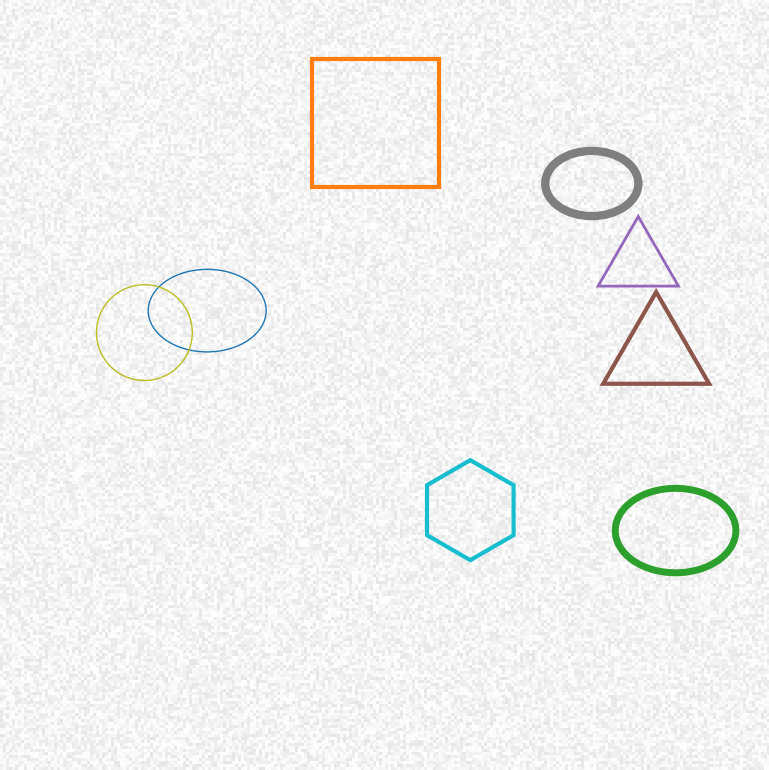[{"shape": "oval", "thickness": 0.5, "radius": 0.38, "center": [0.269, 0.597]}, {"shape": "square", "thickness": 1.5, "radius": 0.41, "center": [0.488, 0.84]}, {"shape": "oval", "thickness": 2.5, "radius": 0.39, "center": [0.877, 0.311]}, {"shape": "triangle", "thickness": 1, "radius": 0.3, "center": [0.829, 0.659]}, {"shape": "triangle", "thickness": 1.5, "radius": 0.4, "center": [0.852, 0.541]}, {"shape": "oval", "thickness": 3, "radius": 0.3, "center": [0.769, 0.762]}, {"shape": "circle", "thickness": 0.5, "radius": 0.31, "center": [0.188, 0.568]}, {"shape": "hexagon", "thickness": 1.5, "radius": 0.32, "center": [0.611, 0.337]}]